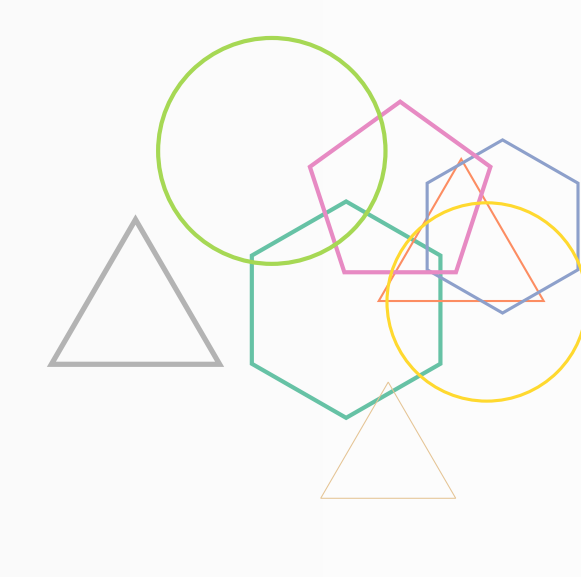[{"shape": "hexagon", "thickness": 2, "radius": 0.94, "center": [0.595, 0.463]}, {"shape": "triangle", "thickness": 1, "radius": 0.82, "center": [0.793, 0.56]}, {"shape": "hexagon", "thickness": 1.5, "radius": 0.75, "center": [0.865, 0.607]}, {"shape": "pentagon", "thickness": 2, "radius": 0.82, "center": [0.688, 0.66]}, {"shape": "circle", "thickness": 2, "radius": 0.98, "center": [0.468, 0.738]}, {"shape": "circle", "thickness": 1.5, "radius": 0.86, "center": [0.837, 0.476]}, {"shape": "triangle", "thickness": 0.5, "radius": 0.67, "center": [0.668, 0.203]}, {"shape": "triangle", "thickness": 2.5, "radius": 0.84, "center": [0.233, 0.452]}]